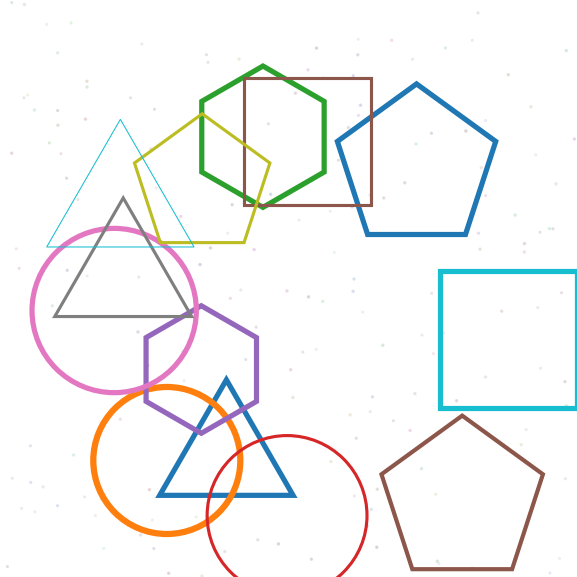[{"shape": "pentagon", "thickness": 2.5, "radius": 0.72, "center": [0.721, 0.71]}, {"shape": "triangle", "thickness": 2.5, "radius": 0.67, "center": [0.392, 0.208]}, {"shape": "circle", "thickness": 3, "radius": 0.64, "center": [0.289, 0.202]}, {"shape": "hexagon", "thickness": 2.5, "radius": 0.61, "center": [0.455, 0.762]}, {"shape": "circle", "thickness": 1.5, "radius": 0.69, "center": [0.497, 0.106]}, {"shape": "hexagon", "thickness": 2.5, "radius": 0.55, "center": [0.349, 0.359]}, {"shape": "pentagon", "thickness": 2, "radius": 0.73, "center": [0.8, 0.132]}, {"shape": "square", "thickness": 1.5, "radius": 0.55, "center": [0.532, 0.754]}, {"shape": "circle", "thickness": 2.5, "radius": 0.71, "center": [0.198, 0.461]}, {"shape": "triangle", "thickness": 1.5, "radius": 0.68, "center": [0.213, 0.519]}, {"shape": "pentagon", "thickness": 1.5, "radius": 0.62, "center": [0.35, 0.679]}, {"shape": "square", "thickness": 2.5, "radius": 0.59, "center": [0.88, 0.411]}, {"shape": "triangle", "thickness": 0.5, "radius": 0.74, "center": [0.208, 0.645]}]